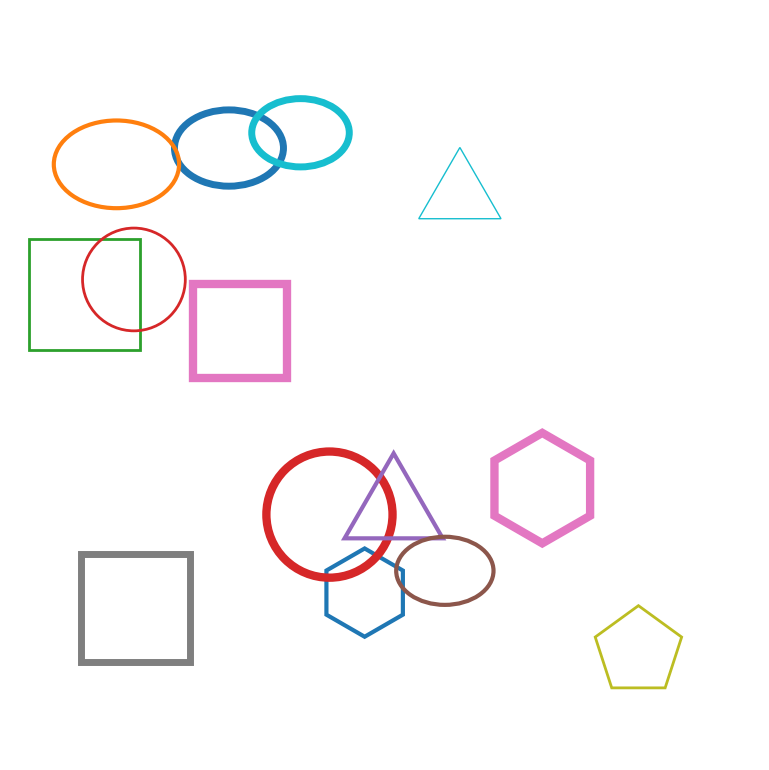[{"shape": "hexagon", "thickness": 1.5, "radius": 0.29, "center": [0.474, 0.23]}, {"shape": "oval", "thickness": 2.5, "radius": 0.35, "center": [0.297, 0.808]}, {"shape": "oval", "thickness": 1.5, "radius": 0.41, "center": [0.151, 0.787]}, {"shape": "square", "thickness": 1, "radius": 0.36, "center": [0.11, 0.617]}, {"shape": "circle", "thickness": 3, "radius": 0.41, "center": [0.428, 0.332]}, {"shape": "circle", "thickness": 1, "radius": 0.33, "center": [0.174, 0.637]}, {"shape": "triangle", "thickness": 1.5, "radius": 0.37, "center": [0.511, 0.338]}, {"shape": "oval", "thickness": 1.5, "radius": 0.32, "center": [0.578, 0.259]}, {"shape": "square", "thickness": 3, "radius": 0.3, "center": [0.312, 0.57]}, {"shape": "hexagon", "thickness": 3, "radius": 0.36, "center": [0.704, 0.366]}, {"shape": "square", "thickness": 2.5, "radius": 0.35, "center": [0.176, 0.21]}, {"shape": "pentagon", "thickness": 1, "radius": 0.3, "center": [0.829, 0.154]}, {"shape": "triangle", "thickness": 0.5, "radius": 0.31, "center": [0.597, 0.747]}, {"shape": "oval", "thickness": 2.5, "radius": 0.32, "center": [0.39, 0.828]}]